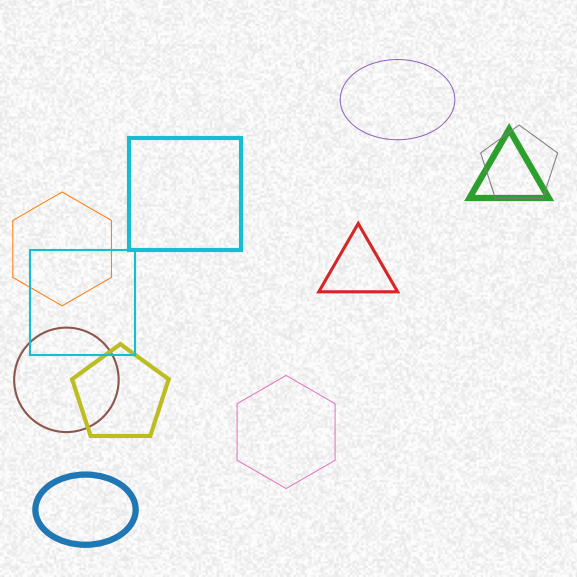[{"shape": "oval", "thickness": 3, "radius": 0.43, "center": [0.148, 0.117]}, {"shape": "hexagon", "thickness": 0.5, "radius": 0.49, "center": [0.108, 0.568]}, {"shape": "triangle", "thickness": 3, "radius": 0.4, "center": [0.882, 0.696]}, {"shape": "triangle", "thickness": 1.5, "radius": 0.39, "center": [0.62, 0.533]}, {"shape": "oval", "thickness": 0.5, "radius": 0.5, "center": [0.688, 0.827]}, {"shape": "circle", "thickness": 1, "radius": 0.45, "center": [0.115, 0.341]}, {"shape": "hexagon", "thickness": 0.5, "radius": 0.49, "center": [0.495, 0.251]}, {"shape": "pentagon", "thickness": 0.5, "radius": 0.35, "center": [0.899, 0.713]}, {"shape": "pentagon", "thickness": 2, "radius": 0.44, "center": [0.208, 0.315]}, {"shape": "square", "thickness": 1, "radius": 0.46, "center": [0.143, 0.476]}, {"shape": "square", "thickness": 2, "radius": 0.49, "center": [0.32, 0.663]}]